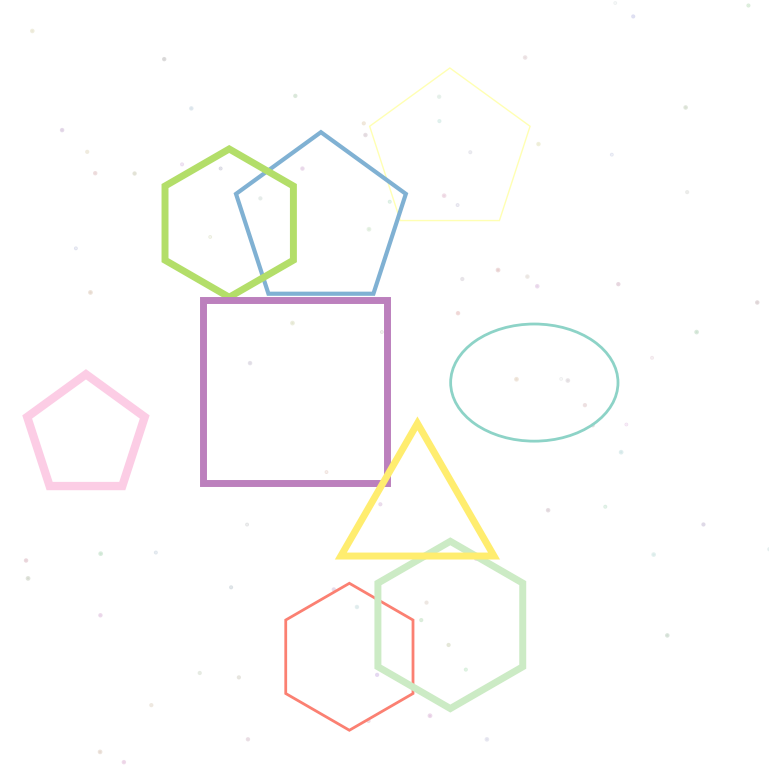[{"shape": "oval", "thickness": 1, "radius": 0.54, "center": [0.694, 0.503]}, {"shape": "pentagon", "thickness": 0.5, "radius": 0.55, "center": [0.584, 0.802]}, {"shape": "hexagon", "thickness": 1, "radius": 0.48, "center": [0.454, 0.147]}, {"shape": "pentagon", "thickness": 1.5, "radius": 0.58, "center": [0.417, 0.712]}, {"shape": "hexagon", "thickness": 2.5, "radius": 0.48, "center": [0.298, 0.71]}, {"shape": "pentagon", "thickness": 3, "radius": 0.4, "center": [0.112, 0.434]}, {"shape": "square", "thickness": 2.5, "radius": 0.6, "center": [0.383, 0.492]}, {"shape": "hexagon", "thickness": 2.5, "radius": 0.54, "center": [0.585, 0.188]}, {"shape": "triangle", "thickness": 2.5, "radius": 0.57, "center": [0.542, 0.335]}]